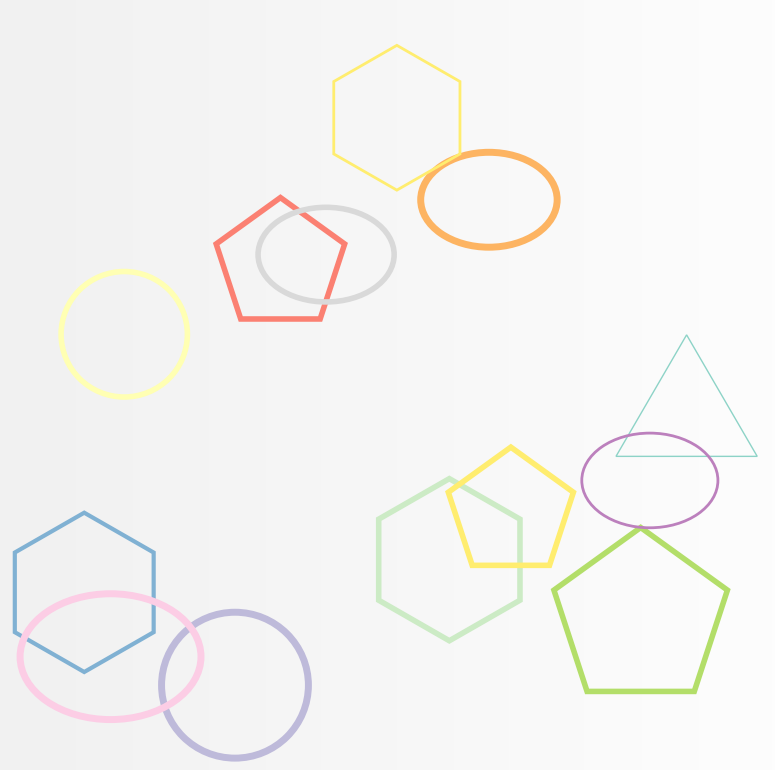[{"shape": "triangle", "thickness": 0.5, "radius": 0.53, "center": [0.886, 0.46]}, {"shape": "circle", "thickness": 2, "radius": 0.41, "center": [0.16, 0.566]}, {"shape": "circle", "thickness": 2.5, "radius": 0.47, "center": [0.303, 0.11]}, {"shape": "pentagon", "thickness": 2, "radius": 0.44, "center": [0.362, 0.656]}, {"shape": "hexagon", "thickness": 1.5, "radius": 0.52, "center": [0.109, 0.231]}, {"shape": "oval", "thickness": 2.5, "radius": 0.44, "center": [0.631, 0.741]}, {"shape": "pentagon", "thickness": 2, "radius": 0.59, "center": [0.827, 0.197]}, {"shape": "oval", "thickness": 2.5, "radius": 0.58, "center": [0.143, 0.147]}, {"shape": "oval", "thickness": 2, "radius": 0.44, "center": [0.421, 0.669]}, {"shape": "oval", "thickness": 1, "radius": 0.44, "center": [0.839, 0.376]}, {"shape": "hexagon", "thickness": 2, "radius": 0.53, "center": [0.58, 0.273]}, {"shape": "pentagon", "thickness": 2, "radius": 0.42, "center": [0.659, 0.334]}, {"shape": "hexagon", "thickness": 1, "radius": 0.47, "center": [0.512, 0.847]}]